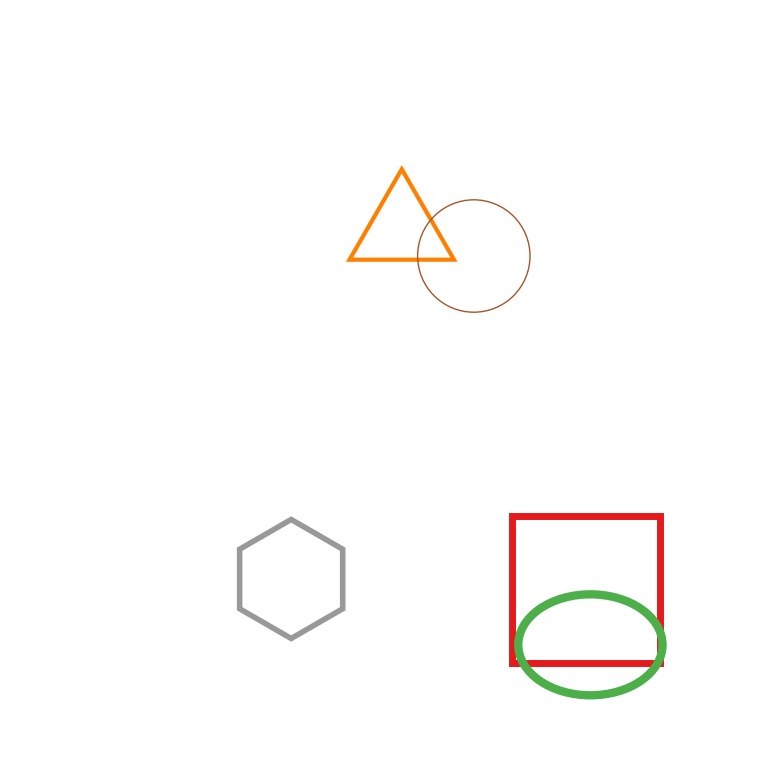[{"shape": "square", "thickness": 2.5, "radius": 0.48, "center": [0.761, 0.235]}, {"shape": "oval", "thickness": 3, "radius": 0.47, "center": [0.767, 0.163]}, {"shape": "triangle", "thickness": 1.5, "radius": 0.39, "center": [0.522, 0.702]}, {"shape": "circle", "thickness": 0.5, "radius": 0.36, "center": [0.615, 0.668]}, {"shape": "hexagon", "thickness": 2, "radius": 0.39, "center": [0.378, 0.248]}]